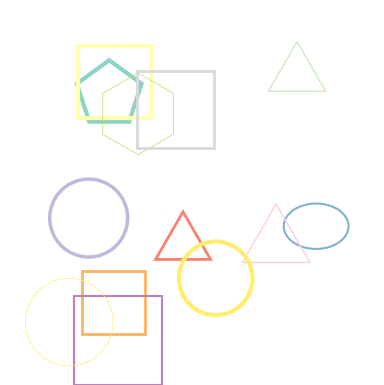[{"shape": "pentagon", "thickness": 3, "radius": 0.44, "center": [0.284, 0.755]}, {"shape": "square", "thickness": 3, "radius": 0.47, "center": [0.297, 0.788]}, {"shape": "circle", "thickness": 2.5, "radius": 0.51, "center": [0.23, 0.434]}, {"shape": "triangle", "thickness": 2, "radius": 0.41, "center": [0.475, 0.367]}, {"shape": "oval", "thickness": 1.5, "radius": 0.42, "center": [0.821, 0.412]}, {"shape": "square", "thickness": 2, "radius": 0.41, "center": [0.296, 0.214]}, {"shape": "hexagon", "thickness": 0.5, "radius": 0.53, "center": [0.359, 0.704]}, {"shape": "triangle", "thickness": 1, "radius": 0.51, "center": [0.717, 0.369]}, {"shape": "square", "thickness": 2, "radius": 0.5, "center": [0.456, 0.715]}, {"shape": "square", "thickness": 1.5, "radius": 0.57, "center": [0.306, 0.116]}, {"shape": "triangle", "thickness": 1, "radius": 0.43, "center": [0.771, 0.806]}, {"shape": "circle", "thickness": 3, "radius": 0.48, "center": [0.56, 0.277]}, {"shape": "circle", "thickness": 0.5, "radius": 0.57, "center": [0.18, 0.163]}]